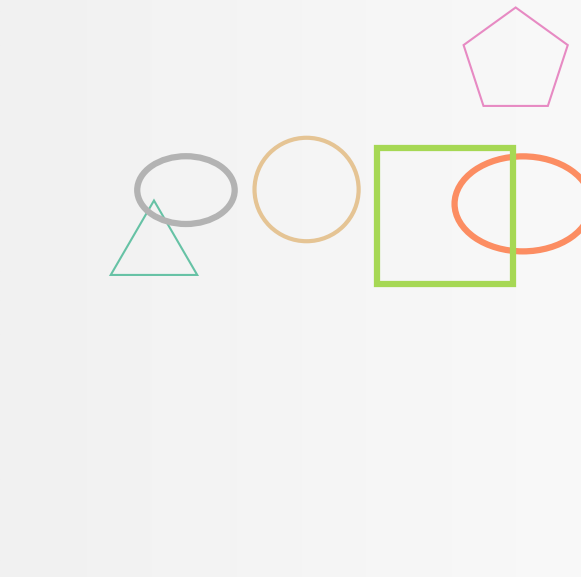[{"shape": "triangle", "thickness": 1, "radius": 0.43, "center": [0.265, 0.566]}, {"shape": "oval", "thickness": 3, "radius": 0.59, "center": [0.9, 0.646]}, {"shape": "pentagon", "thickness": 1, "radius": 0.47, "center": [0.887, 0.892]}, {"shape": "square", "thickness": 3, "radius": 0.59, "center": [0.766, 0.625]}, {"shape": "circle", "thickness": 2, "radius": 0.45, "center": [0.527, 0.671]}, {"shape": "oval", "thickness": 3, "radius": 0.42, "center": [0.32, 0.67]}]